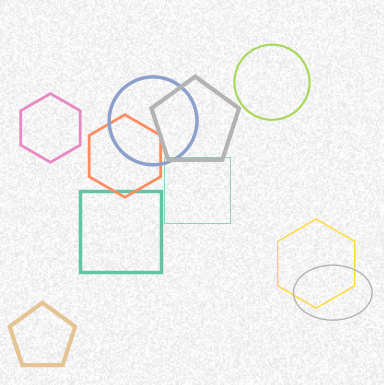[{"shape": "square", "thickness": 2.5, "radius": 0.53, "center": [0.313, 0.397]}, {"shape": "square", "thickness": 0.5, "radius": 0.43, "center": [0.511, 0.507]}, {"shape": "hexagon", "thickness": 2, "radius": 0.54, "center": [0.324, 0.595]}, {"shape": "circle", "thickness": 2.5, "radius": 0.57, "center": [0.398, 0.686]}, {"shape": "hexagon", "thickness": 2, "radius": 0.45, "center": [0.131, 0.668]}, {"shape": "circle", "thickness": 1.5, "radius": 0.49, "center": [0.706, 0.786]}, {"shape": "hexagon", "thickness": 1, "radius": 0.58, "center": [0.821, 0.315]}, {"shape": "pentagon", "thickness": 3, "radius": 0.45, "center": [0.11, 0.124]}, {"shape": "oval", "thickness": 1, "radius": 0.51, "center": [0.864, 0.24]}, {"shape": "pentagon", "thickness": 3, "radius": 0.6, "center": [0.507, 0.682]}]